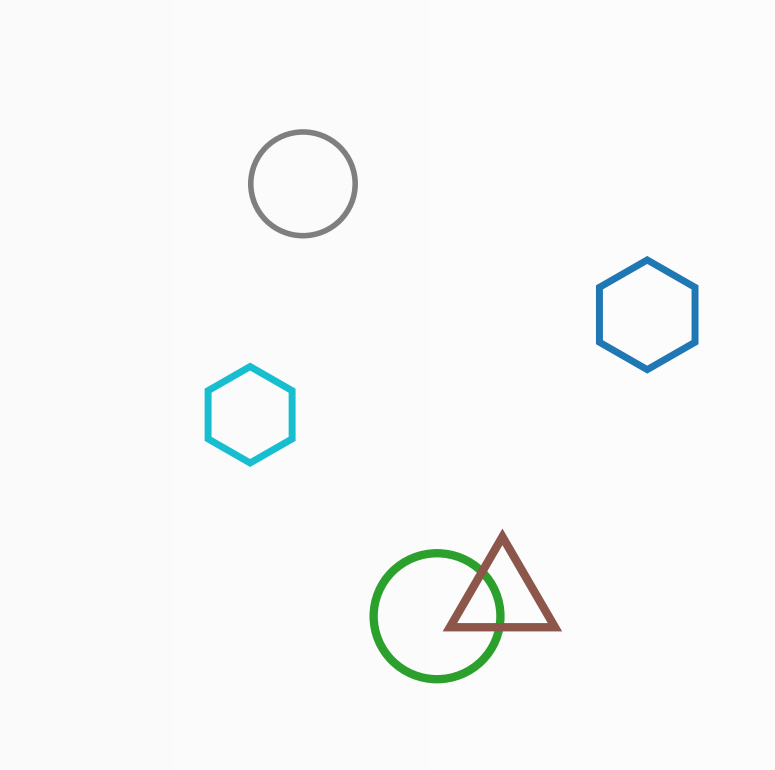[{"shape": "hexagon", "thickness": 2.5, "radius": 0.36, "center": [0.835, 0.591]}, {"shape": "circle", "thickness": 3, "radius": 0.41, "center": [0.564, 0.2]}, {"shape": "triangle", "thickness": 3, "radius": 0.39, "center": [0.648, 0.225]}, {"shape": "circle", "thickness": 2, "radius": 0.34, "center": [0.391, 0.761]}, {"shape": "hexagon", "thickness": 2.5, "radius": 0.31, "center": [0.323, 0.461]}]